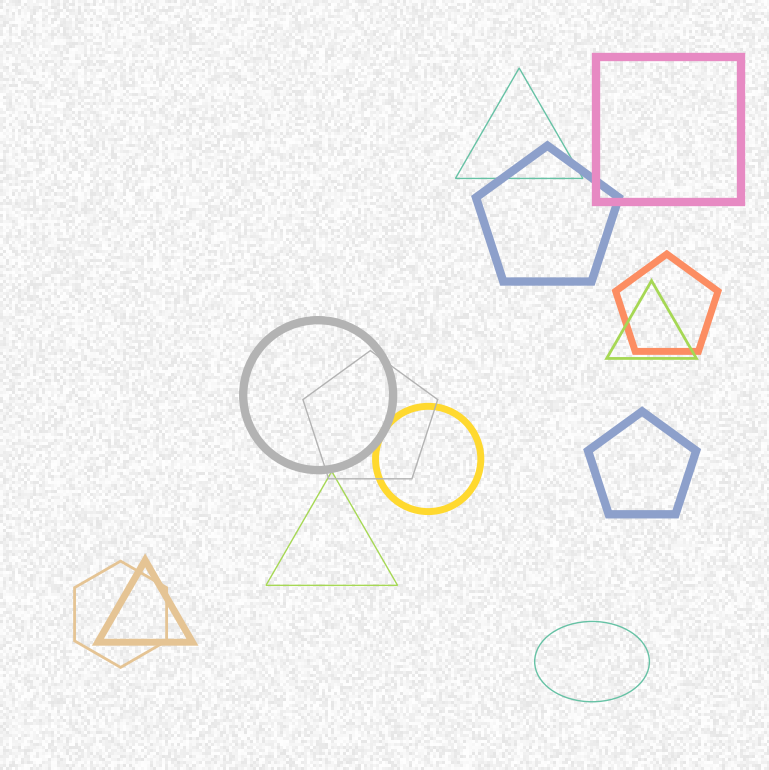[{"shape": "oval", "thickness": 0.5, "radius": 0.37, "center": [0.769, 0.141]}, {"shape": "triangle", "thickness": 0.5, "radius": 0.48, "center": [0.674, 0.816]}, {"shape": "pentagon", "thickness": 2.5, "radius": 0.35, "center": [0.866, 0.6]}, {"shape": "pentagon", "thickness": 3, "radius": 0.49, "center": [0.711, 0.713]}, {"shape": "pentagon", "thickness": 3, "radius": 0.37, "center": [0.834, 0.392]}, {"shape": "square", "thickness": 3, "radius": 0.47, "center": [0.868, 0.831]}, {"shape": "triangle", "thickness": 1, "radius": 0.34, "center": [0.846, 0.568]}, {"shape": "triangle", "thickness": 0.5, "radius": 0.49, "center": [0.431, 0.289]}, {"shape": "circle", "thickness": 2.5, "radius": 0.34, "center": [0.556, 0.404]}, {"shape": "triangle", "thickness": 2.5, "radius": 0.35, "center": [0.189, 0.201]}, {"shape": "hexagon", "thickness": 1, "radius": 0.35, "center": [0.157, 0.202]}, {"shape": "pentagon", "thickness": 0.5, "radius": 0.46, "center": [0.481, 0.453]}, {"shape": "circle", "thickness": 3, "radius": 0.49, "center": [0.413, 0.487]}]